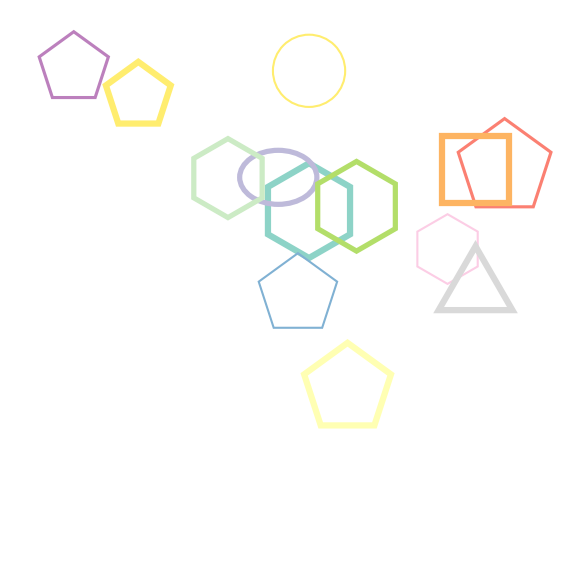[{"shape": "hexagon", "thickness": 3, "radius": 0.41, "center": [0.535, 0.634]}, {"shape": "pentagon", "thickness": 3, "radius": 0.4, "center": [0.602, 0.326]}, {"shape": "oval", "thickness": 2.5, "radius": 0.33, "center": [0.482, 0.692]}, {"shape": "pentagon", "thickness": 1.5, "radius": 0.42, "center": [0.874, 0.709]}, {"shape": "pentagon", "thickness": 1, "radius": 0.36, "center": [0.516, 0.489]}, {"shape": "square", "thickness": 3, "radius": 0.29, "center": [0.823, 0.705]}, {"shape": "hexagon", "thickness": 2.5, "radius": 0.39, "center": [0.617, 0.642]}, {"shape": "hexagon", "thickness": 1, "radius": 0.3, "center": [0.775, 0.568]}, {"shape": "triangle", "thickness": 3, "radius": 0.37, "center": [0.823, 0.499]}, {"shape": "pentagon", "thickness": 1.5, "radius": 0.31, "center": [0.128, 0.881]}, {"shape": "hexagon", "thickness": 2.5, "radius": 0.34, "center": [0.395, 0.691]}, {"shape": "pentagon", "thickness": 3, "radius": 0.3, "center": [0.24, 0.833]}, {"shape": "circle", "thickness": 1, "radius": 0.31, "center": [0.535, 0.877]}]